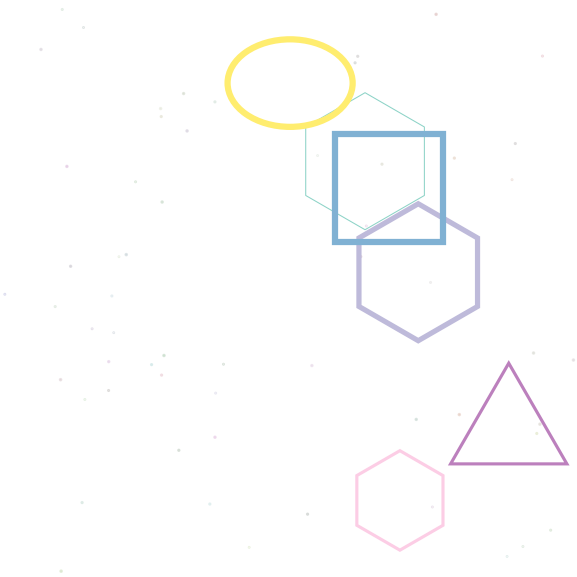[{"shape": "hexagon", "thickness": 0.5, "radius": 0.59, "center": [0.632, 0.72]}, {"shape": "hexagon", "thickness": 2.5, "radius": 0.59, "center": [0.724, 0.528]}, {"shape": "square", "thickness": 3, "radius": 0.47, "center": [0.674, 0.673]}, {"shape": "hexagon", "thickness": 1.5, "radius": 0.43, "center": [0.692, 0.133]}, {"shape": "triangle", "thickness": 1.5, "radius": 0.58, "center": [0.881, 0.254]}, {"shape": "oval", "thickness": 3, "radius": 0.54, "center": [0.502, 0.855]}]